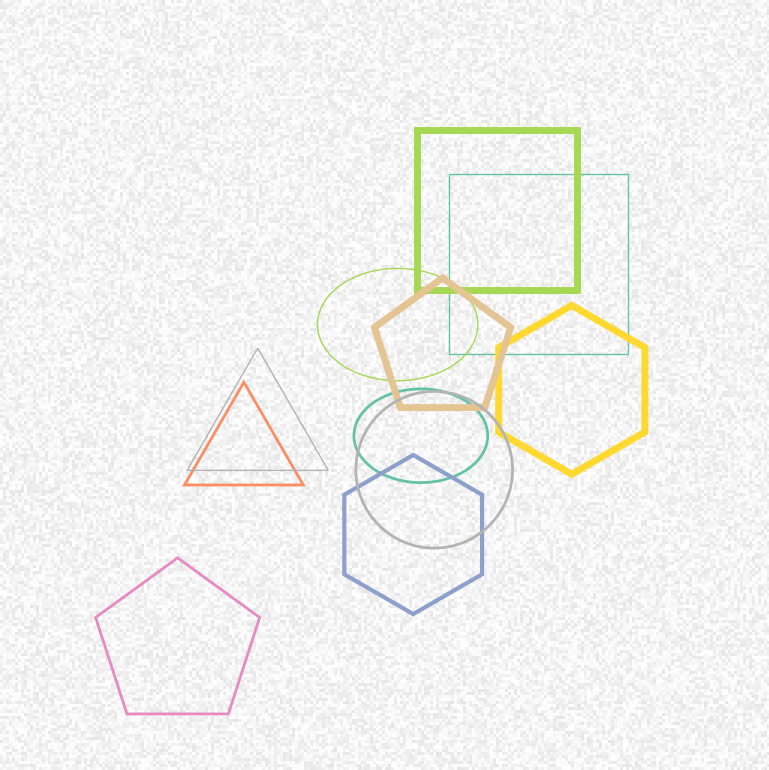[{"shape": "square", "thickness": 0.5, "radius": 0.58, "center": [0.699, 0.657]}, {"shape": "oval", "thickness": 1, "radius": 0.43, "center": [0.547, 0.434]}, {"shape": "triangle", "thickness": 1, "radius": 0.44, "center": [0.317, 0.415]}, {"shape": "hexagon", "thickness": 1.5, "radius": 0.52, "center": [0.537, 0.306]}, {"shape": "pentagon", "thickness": 1, "radius": 0.56, "center": [0.231, 0.163]}, {"shape": "square", "thickness": 2.5, "radius": 0.52, "center": [0.645, 0.727]}, {"shape": "oval", "thickness": 0.5, "radius": 0.52, "center": [0.516, 0.578]}, {"shape": "hexagon", "thickness": 2.5, "radius": 0.55, "center": [0.743, 0.494]}, {"shape": "pentagon", "thickness": 2.5, "radius": 0.47, "center": [0.575, 0.546]}, {"shape": "circle", "thickness": 1, "radius": 0.51, "center": [0.564, 0.39]}, {"shape": "triangle", "thickness": 0.5, "radius": 0.53, "center": [0.335, 0.442]}]